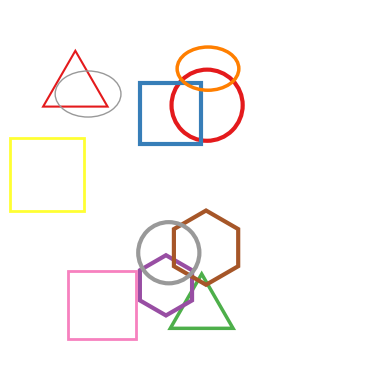[{"shape": "triangle", "thickness": 1.5, "radius": 0.48, "center": [0.196, 0.771]}, {"shape": "circle", "thickness": 3, "radius": 0.46, "center": [0.538, 0.727]}, {"shape": "square", "thickness": 3, "radius": 0.4, "center": [0.442, 0.705]}, {"shape": "triangle", "thickness": 2.5, "radius": 0.47, "center": [0.524, 0.194]}, {"shape": "hexagon", "thickness": 3, "radius": 0.39, "center": [0.431, 0.259]}, {"shape": "oval", "thickness": 2.5, "radius": 0.4, "center": [0.54, 0.822]}, {"shape": "square", "thickness": 2, "radius": 0.48, "center": [0.122, 0.546]}, {"shape": "hexagon", "thickness": 3, "radius": 0.48, "center": [0.535, 0.357]}, {"shape": "square", "thickness": 2, "radius": 0.44, "center": [0.265, 0.208]}, {"shape": "oval", "thickness": 1, "radius": 0.43, "center": [0.229, 0.756]}, {"shape": "circle", "thickness": 3, "radius": 0.4, "center": [0.438, 0.344]}]